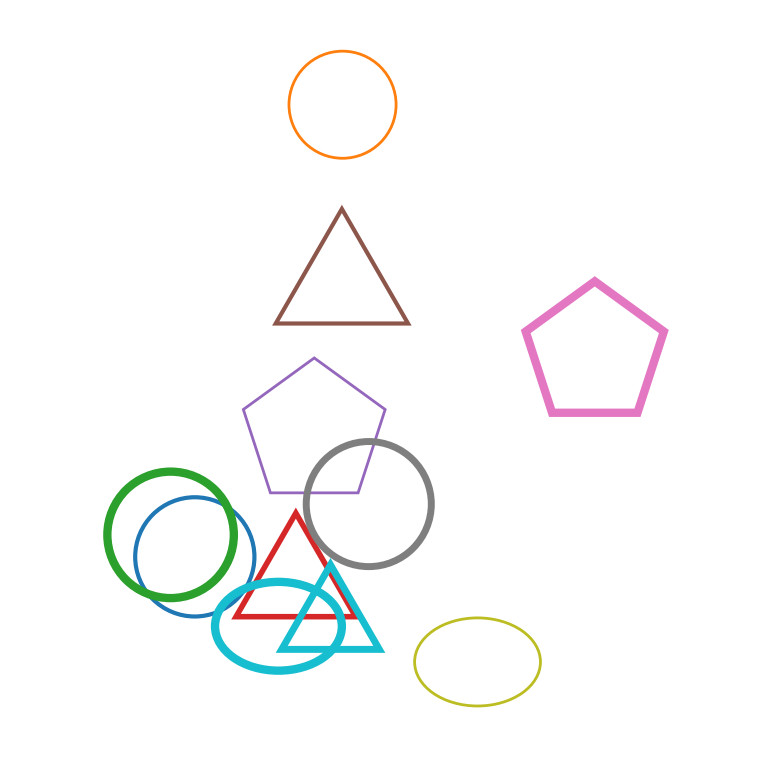[{"shape": "circle", "thickness": 1.5, "radius": 0.39, "center": [0.253, 0.277]}, {"shape": "circle", "thickness": 1, "radius": 0.35, "center": [0.445, 0.864]}, {"shape": "circle", "thickness": 3, "radius": 0.41, "center": [0.222, 0.305]}, {"shape": "triangle", "thickness": 2, "radius": 0.45, "center": [0.384, 0.244]}, {"shape": "pentagon", "thickness": 1, "radius": 0.48, "center": [0.408, 0.438]}, {"shape": "triangle", "thickness": 1.5, "radius": 0.5, "center": [0.444, 0.629]}, {"shape": "pentagon", "thickness": 3, "radius": 0.47, "center": [0.772, 0.54]}, {"shape": "circle", "thickness": 2.5, "radius": 0.41, "center": [0.479, 0.345]}, {"shape": "oval", "thickness": 1, "radius": 0.41, "center": [0.62, 0.14]}, {"shape": "triangle", "thickness": 2.5, "radius": 0.37, "center": [0.429, 0.193]}, {"shape": "oval", "thickness": 3, "radius": 0.41, "center": [0.362, 0.187]}]